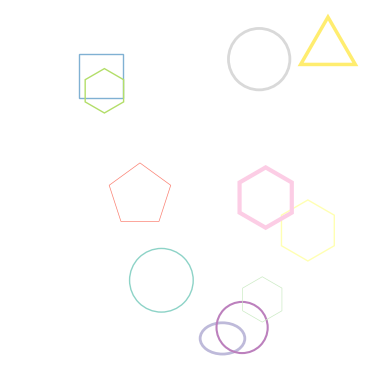[{"shape": "circle", "thickness": 1, "radius": 0.41, "center": [0.419, 0.272]}, {"shape": "hexagon", "thickness": 1, "radius": 0.4, "center": [0.8, 0.401]}, {"shape": "oval", "thickness": 2, "radius": 0.29, "center": [0.578, 0.121]}, {"shape": "pentagon", "thickness": 0.5, "radius": 0.42, "center": [0.364, 0.493]}, {"shape": "square", "thickness": 1, "radius": 0.29, "center": [0.263, 0.803]}, {"shape": "hexagon", "thickness": 1, "radius": 0.29, "center": [0.271, 0.764]}, {"shape": "hexagon", "thickness": 3, "radius": 0.39, "center": [0.69, 0.487]}, {"shape": "circle", "thickness": 2, "radius": 0.4, "center": [0.673, 0.846]}, {"shape": "circle", "thickness": 1.5, "radius": 0.33, "center": [0.629, 0.149]}, {"shape": "hexagon", "thickness": 0.5, "radius": 0.29, "center": [0.681, 0.222]}, {"shape": "triangle", "thickness": 2.5, "radius": 0.41, "center": [0.852, 0.874]}]